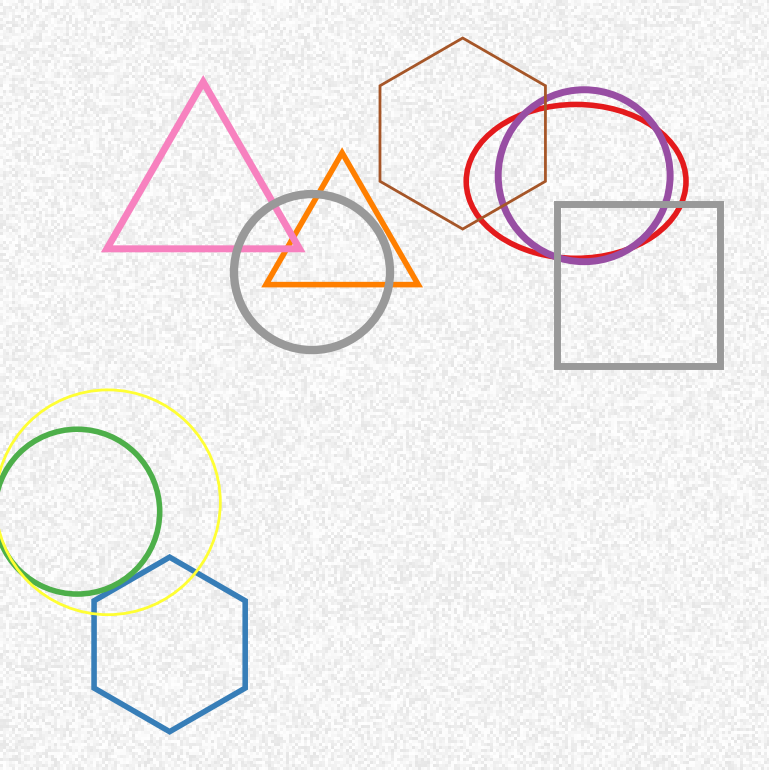[{"shape": "oval", "thickness": 2, "radius": 0.71, "center": [0.748, 0.764]}, {"shape": "hexagon", "thickness": 2, "radius": 0.57, "center": [0.22, 0.163]}, {"shape": "circle", "thickness": 2, "radius": 0.54, "center": [0.1, 0.336]}, {"shape": "circle", "thickness": 2.5, "radius": 0.56, "center": [0.759, 0.772]}, {"shape": "triangle", "thickness": 2, "radius": 0.57, "center": [0.444, 0.687]}, {"shape": "circle", "thickness": 1, "radius": 0.73, "center": [0.14, 0.348]}, {"shape": "hexagon", "thickness": 1, "radius": 0.62, "center": [0.601, 0.827]}, {"shape": "triangle", "thickness": 2.5, "radius": 0.72, "center": [0.264, 0.749]}, {"shape": "circle", "thickness": 3, "radius": 0.51, "center": [0.405, 0.647]}, {"shape": "square", "thickness": 2.5, "radius": 0.53, "center": [0.829, 0.63]}]